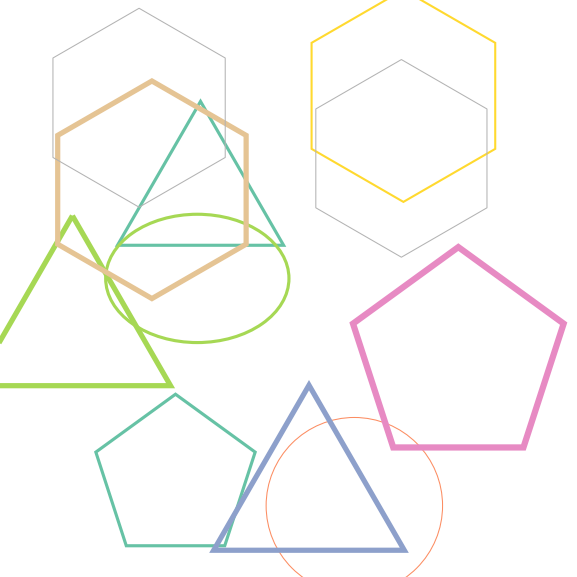[{"shape": "triangle", "thickness": 1.5, "radius": 0.83, "center": [0.347, 0.657]}, {"shape": "pentagon", "thickness": 1.5, "radius": 0.73, "center": [0.304, 0.171]}, {"shape": "circle", "thickness": 0.5, "radius": 0.76, "center": [0.614, 0.123]}, {"shape": "triangle", "thickness": 2.5, "radius": 0.95, "center": [0.535, 0.142]}, {"shape": "pentagon", "thickness": 3, "radius": 0.96, "center": [0.794, 0.379]}, {"shape": "oval", "thickness": 1.5, "radius": 0.79, "center": [0.342, 0.517]}, {"shape": "triangle", "thickness": 2.5, "radius": 0.98, "center": [0.125, 0.429]}, {"shape": "hexagon", "thickness": 1, "radius": 0.92, "center": [0.699, 0.833]}, {"shape": "hexagon", "thickness": 2.5, "radius": 0.94, "center": [0.263, 0.671]}, {"shape": "hexagon", "thickness": 0.5, "radius": 0.86, "center": [0.241, 0.813]}, {"shape": "hexagon", "thickness": 0.5, "radius": 0.86, "center": [0.695, 0.725]}]